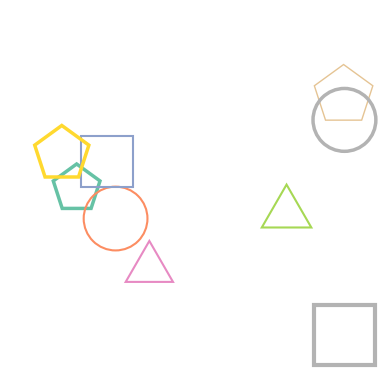[{"shape": "pentagon", "thickness": 2.5, "radius": 0.32, "center": [0.199, 0.51]}, {"shape": "circle", "thickness": 1.5, "radius": 0.41, "center": [0.3, 0.432]}, {"shape": "square", "thickness": 1.5, "radius": 0.33, "center": [0.278, 0.581]}, {"shape": "triangle", "thickness": 1.5, "radius": 0.35, "center": [0.388, 0.303]}, {"shape": "triangle", "thickness": 1.5, "radius": 0.37, "center": [0.744, 0.446]}, {"shape": "pentagon", "thickness": 2.5, "radius": 0.37, "center": [0.161, 0.6]}, {"shape": "pentagon", "thickness": 1, "radius": 0.4, "center": [0.892, 0.753]}, {"shape": "square", "thickness": 3, "radius": 0.39, "center": [0.894, 0.13]}, {"shape": "circle", "thickness": 2.5, "radius": 0.41, "center": [0.895, 0.689]}]